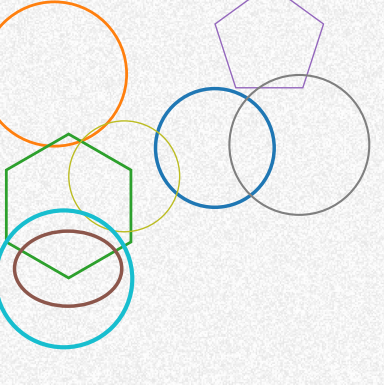[{"shape": "circle", "thickness": 2.5, "radius": 0.77, "center": [0.558, 0.616]}, {"shape": "circle", "thickness": 2, "radius": 0.94, "center": [0.141, 0.808]}, {"shape": "hexagon", "thickness": 2, "radius": 0.93, "center": [0.178, 0.465]}, {"shape": "pentagon", "thickness": 1, "radius": 0.74, "center": [0.699, 0.892]}, {"shape": "oval", "thickness": 2.5, "radius": 0.7, "center": [0.177, 0.302]}, {"shape": "circle", "thickness": 1.5, "radius": 0.91, "center": [0.777, 0.624]}, {"shape": "circle", "thickness": 1, "radius": 0.72, "center": [0.323, 0.542]}, {"shape": "circle", "thickness": 3, "radius": 0.89, "center": [0.166, 0.276]}]